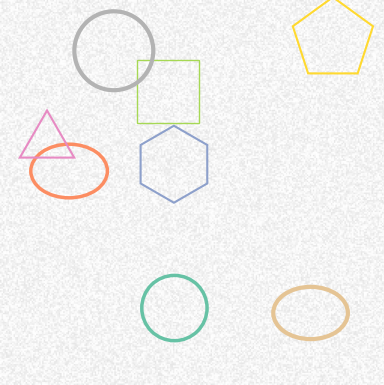[{"shape": "circle", "thickness": 2.5, "radius": 0.42, "center": [0.453, 0.2]}, {"shape": "oval", "thickness": 2.5, "radius": 0.5, "center": [0.179, 0.556]}, {"shape": "hexagon", "thickness": 1.5, "radius": 0.5, "center": [0.452, 0.573]}, {"shape": "triangle", "thickness": 1.5, "radius": 0.41, "center": [0.122, 0.631]}, {"shape": "square", "thickness": 1, "radius": 0.41, "center": [0.437, 0.762]}, {"shape": "pentagon", "thickness": 1.5, "radius": 0.55, "center": [0.865, 0.898]}, {"shape": "oval", "thickness": 3, "radius": 0.48, "center": [0.807, 0.187]}, {"shape": "circle", "thickness": 3, "radius": 0.51, "center": [0.296, 0.868]}]